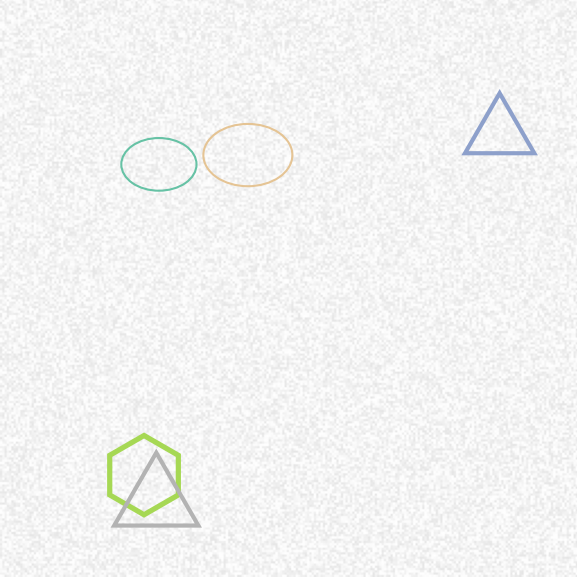[{"shape": "oval", "thickness": 1, "radius": 0.33, "center": [0.275, 0.715]}, {"shape": "triangle", "thickness": 2, "radius": 0.35, "center": [0.865, 0.768]}, {"shape": "hexagon", "thickness": 2.5, "radius": 0.34, "center": [0.249, 0.176]}, {"shape": "oval", "thickness": 1, "radius": 0.39, "center": [0.429, 0.731]}, {"shape": "triangle", "thickness": 2, "radius": 0.42, "center": [0.271, 0.131]}]